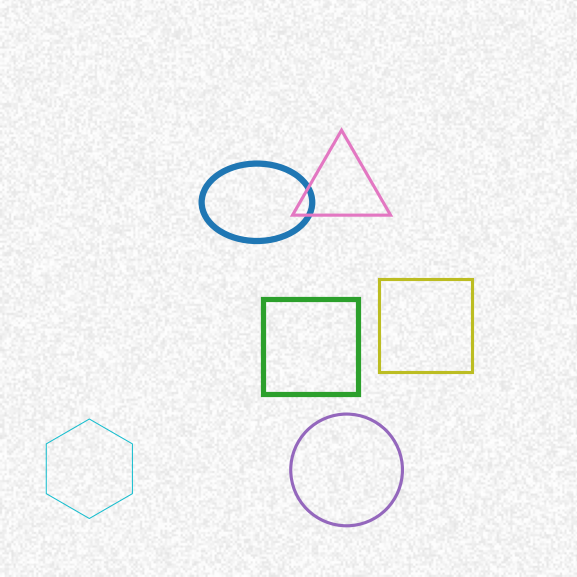[{"shape": "oval", "thickness": 3, "radius": 0.48, "center": [0.445, 0.649]}, {"shape": "square", "thickness": 2.5, "radius": 0.41, "center": [0.537, 0.399]}, {"shape": "circle", "thickness": 1.5, "radius": 0.48, "center": [0.6, 0.185]}, {"shape": "triangle", "thickness": 1.5, "radius": 0.49, "center": [0.591, 0.676]}, {"shape": "square", "thickness": 1.5, "radius": 0.4, "center": [0.737, 0.435]}, {"shape": "hexagon", "thickness": 0.5, "radius": 0.43, "center": [0.155, 0.187]}]